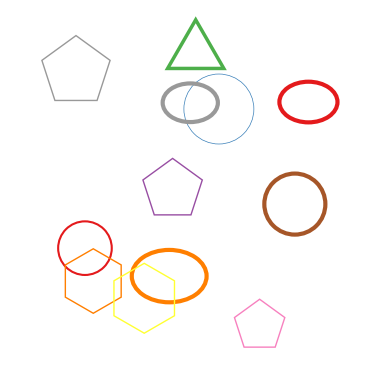[{"shape": "oval", "thickness": 3, "radius": 0.38, "center": [0.801, 0.735]}, {"shape": "circle", "thickness": 1.5, "radius": 0.35, "center": [0.221, 0.355]}, {"shape": "circle", "thickness": 0.5, "radius": 0.45, "center": [0.569, 0.717]}, {"shape": "triangle", "thickness": 2.5, "radius": 0.42, "center": [0.508, 0.864]}, {"shape": "pentagon", "thickness": 1, "radius": 0.41, "center": [0.448, 0.507]}, {"shape": "oval", "thickness": 3, "radius": 0.49, "center": [0.439, 0.283]}, {"shape": "hexagon", "thickness": 1, "radius": 0.42, "center": [0.242, 0.27]}, {"shape": "hexagon", "thickness": 1, "radius": 0.45, "center": [0.375, 0.225]}, {"shape": "circle", "thickness": 3, "radius": 0.4, "center": [0.766, 0.47]}, {"shape": "pentagon", "thickness": 1, "radius": 0.34, "center": [0.674, 0.154]}, {"shape": "pentagon", "thickness": 1, "radius": 0.47, "center": [0.197, 0.814]}, {"shape": "oval", "thickness": 3, "radius": 0.36, "center": [0.494, 0.733]}]